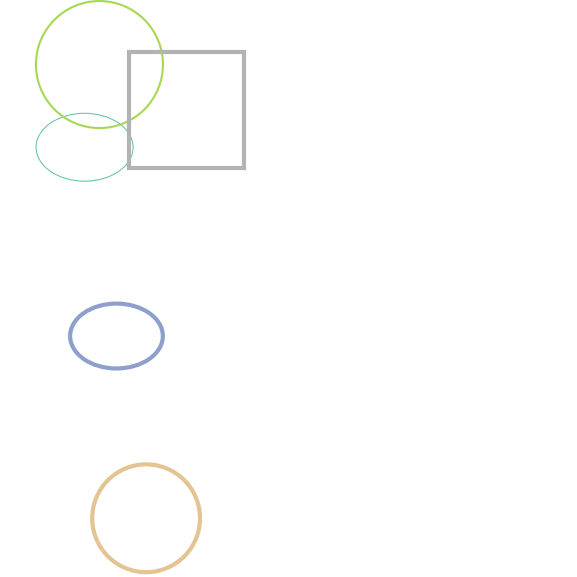[{"shape": "oval", "thickness": 0.5, "radius": 0.42, "center": [0.146, 0.744]}, {"shape": "oval", "thickness": 2, "radius": 0.4, "center": [0.202, 0.417]}, {"shape": "circle", "thickness": 1, "radius": 0.55, "center": [0.172, 0.887]}, {"shape": "circle", "thickness": 2, "radius": 0.47, "center": [0.253, 0.102]}, {"shape": "square", "thickness": 2, "radius": 0.5, "center": [0.323, 0.809]}]